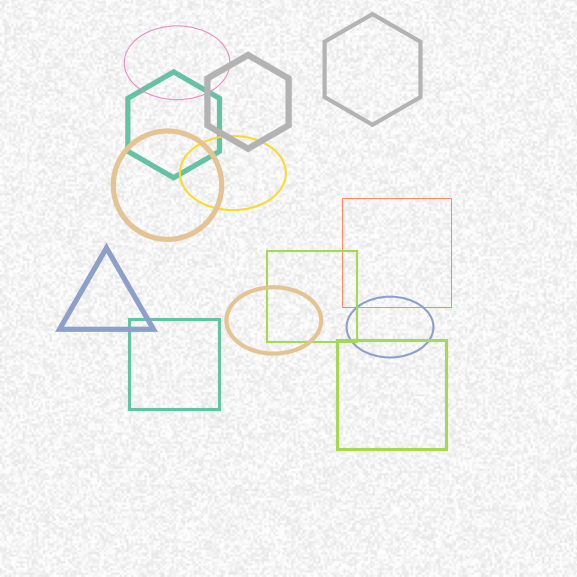[{"shape": "hexagon", "thickness": 2.5, "radius": 0.46, "center": [0.301, 0.783]}, {"shape": "square", "thickness": 1.5, "radius": 0.39, "center": [0.301, 0.369]}, {"shape": "square", "thickness": 0.5, "radius": 0.47, "center": [0.687, 0.562]}, {"shape": "oval", "thickness": 1, "radius": 0.38, "center": [0.675, 0.433]}, {"shape": "triangle", "thickness": 2.5, "radius": 0.47, "center": [0.184, 0.476]}, {"shape": "oval", "thickness": 0.5, "radius": 0.46, "center": [0.307, 0.89]}, {"shape": "square", "thickness": 1.5, "radius": 0.47, "center": [0.677, 0.316]}, {"shape": "square", "thickness": 1, "radius": 0.39, "center": [0.541, 0.486]}, {"shape": "oval", "thickness": 1, "radius": 0.46, "center": [0.403, 0.699]}, {"shape": "oval", "thickness": 2, "radius": 0.41, "center": [0.474, 0.444]}, {"shape": "circle", "thickness": 2.5, "radius": 0.47, "center": [0.29, 0.678]}, {"shape": "hexagon", "thickness": 2, "radius": 0.48, "center": [0.645, 0.879]}, {"shape": "hexagon", "thickness": 3, "radius": 0.41, "center": [0.429, 0.823]}]